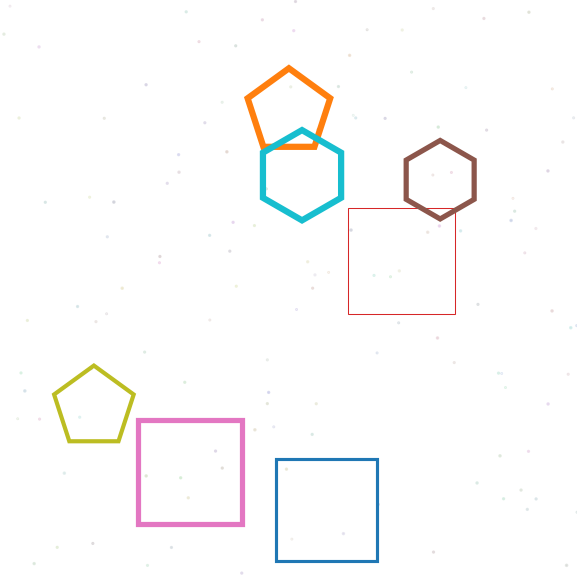[{"shape": "square", "thickness": 1.5, "radius": 0.44, "center": [0.565, 0.116]}, {"shape": "pentagon", "thickness": 3, "radius": 0.38, "center": [0.5, 0.806]}, {"shape": "square", "thickness": 0.5, "radius": 0.46, "center": [0.695, 0.547]}, {"shape": "hexagon", "thickness": 2.5, "radius": 0.34, "center": [0.762, 0.688]}, {"shape": "square", "thickness": 2.5, "radius": 0.45, "center": [0.329, 0.182]}, {"shape": "pentagon", "thickness": 2, "radius": 0.36, "center": [0.163, 0.294]}, {"shape": "hexagon", "thickness": 3, "radius": 0.39, "center": [0.523, 0.696]}]